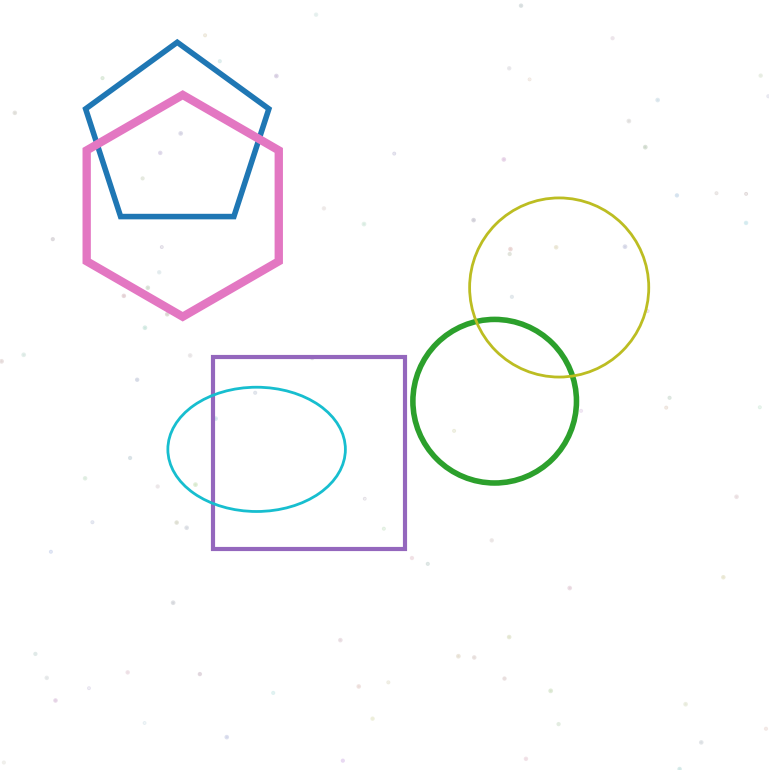[{"shape": "pentagon", "thickness": 2, "radius": 0.63, "center": [0.23, 0.82]}, {"shape": "circle", "thickness": 2, "radius": 0.53, "center": [0.642, 0.479]}, {"shape": "square", "thickness": 1.5, "radius": 0.62, "center": [0.401, 0.412]}, {"shape": "hexagon", "thickness": 3, "radius": 0.72, "center": [0.237, 0.733]}, {"shape": "circle", "thickness": 1, "radius": 0.58, "center": [0.726, 0.627]}, {"shape": "oval", "thickness": 1, "radius": 0.58, "center": [0.333, 0.416]}]